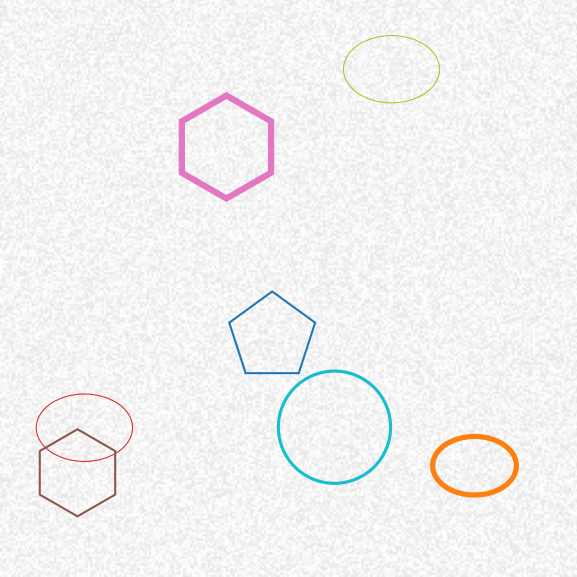[{"shape": "pentagon", "thickness": 1, "radius": 0.39, "center": [0.471, 0.416]}, {"shape": "oval", "thickness": 2.5, "radius": 0.36, "center": [0.822, 0.193]}, {"shape": "oval", "thickness": 0.5, "radius": 0.42, "center": [0.146, 0.258]}, {"shape": "hexagon", "thickness": 1, "radius": 0.38, "center": [0.134, 0.18]}, {"shape": "hexagon", "thickness": 3, "radius": 0.45, "center": [0.392, 0.745]}, {"shape": "oval", "thickness": 0.5, "radius": 0.42, "center": [0.678, 0.879]}, {"shape": "circle", "thickness": 1.5, "radius": 0.49, "center": [0.579, 0.259]}]